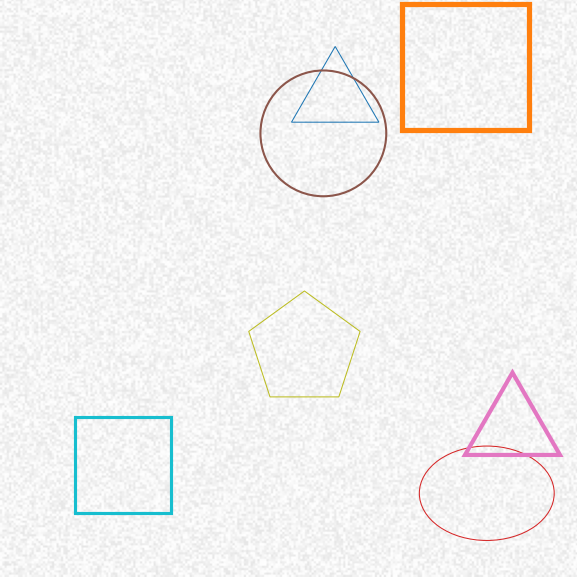[{"shape": "triangle", "thickness": 0.5, "radius": 0.44, "center": [0.58, 0.831]}, {"shape": "square", "thickness": 2.5, "radius": 0.55, "center": [0.806, 0.883]}, {"shape": "oval", "thickness": 0.5, "radius": 0.58, "center": [0.843, 0.145]}, {"shape": "circle", "thickness": 1, "radius": 0.54, "center": [0.56, 0.768]}, {"shape": "triangle", "thickness": 2, "radius": 0.47, "center": [0.887, 0.259]}, {"shape": "pentagon", "thickness": 0.5, "radius": 0.51, "center": [0.527, 0.394]}, {"shape": "square", "thickness": 1.5, "radius": 0.42, "center": [0.213, 0.194]}]